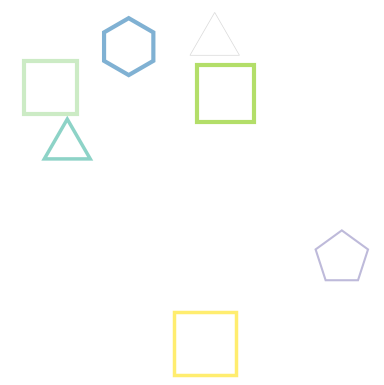[{"shape": "triangle", "thickness": 2.5, "radius": 0.34, "center": [0.175, 0.622]}, {"shape": "pentagon", "thickness": 1.5, "radius": 0.36, "center": [0.888, 0.33]}, {"shape": "hexagon", "thickness": 3, "radius": 0.37, "center": [0.334, 0.879]}, {"shape": "square", "thickness": 3, "radius": 0.37, "center": [0.585, 0.757]}, {"shape": "triangle", "thickness": 0.5, "radius": 0.37, "center": [0.558, 0.894]}, {"shape": "square", "thickness": 3, "radius": 0.34, "center": [0.132, 0.772]}, {"shape": "square", "thickness": 2.5, "radius": 0.41, "center": [0.533, 0.107]}]